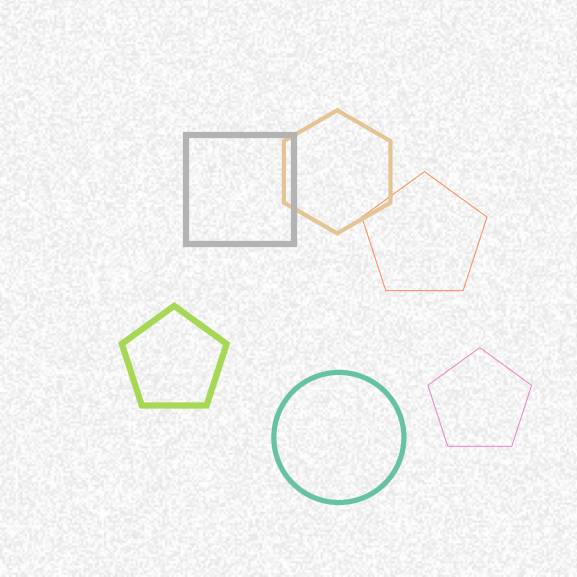[{"shape": "circle", "thickness": 2.5, "radius": 0.56, "center": [0.587, 0.242]}, {"shape": "pentagon", "thickness": 0.5, "radius": 0.57, "center": [0.735, 0.588]}, {"shape": "pentagon", "thickness": 0.5, "radius": 0.47, "center": [0.831, 0.303]}, {"shape": "pentagon", "thickness": 3, "radius": 0.48, "center": [0.302, 0.374]}, {"shape": "hexagon", "thickness": 2, "radius": 0.53, "center": [0.584, 0.702]}, {"shape": "square", "thickness": 3, "radius": 0.47, "center": [0.415, 0.671]}]